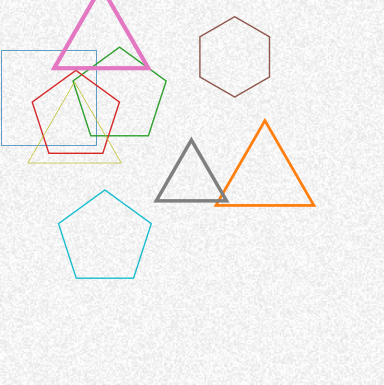[{"shape": "square", "thickness": 0.5, "radius": 0.61, "center": [0.126, 0.746]}, {"shape": "triangle", "thickness": 2, "radius": 0.73, "center": [0.688, 0.54]}, {"shape": "pentagon", "thickness": 1, "radius": 0.64, "center": [0.311, 0.75]}, {"shape": "pentagon", "thickness": 1, "radius": 0.6, "center": [0.197, 0.698]}, {"shape": "hexagon", "thickness": 1, "radius": 0.52, "center": [0.61, 0.852]}, {"shape": "triangle", "thickness": 3, "radius": 0.71, "center": [0.263, 0.893]}, {"shape": "triangle", "thickness": 2.5, "radius": 0.53, "center": [0.497, 0.531]}, {"shape": "triangle", "thickness": 0.5, "radius": 0.7, "center": [0.194, 0.647]}, {"shape": "pentagon", "thickness": 1, "radius": 0.63, "center": [0.272, 0.38]}]